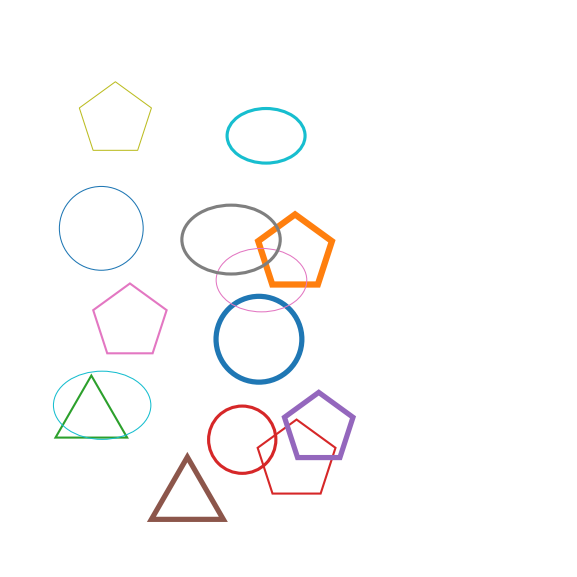[{"shape": "circle", "thickness": 0.5, "radius": 0.36, "center": [0.175, 0.604]}, {"shape": "circle", "thickness": 2.5, "radius": 0.37, "center": [0.448, 0.412]}, {"shape": "pentagon", "thickness": 3, "radius": 0.34, "center": [0.511, 0.561]}, {"shape": "triangle", "thickness": 1, "radius": 0.36, "center": [0.158, 0.277]}, {"shape": "circle", "thickness": 1.5, "radius": 0.29, "center": [0.419, 0.238]}, {"shape": "pentagon", "thickness": 1, "radius": 0.35, "center": [0.514, 0.202]}, {"shape": "pentagon", "thickness": 2.5, "radius": 0.31, "center": [0.552, 0.257]}, {"shape": "triangle", "thickness": 2.5, "radius": 0.36, "center": [0.324, 0.136]}, {"shape": "oval", "thickness": 0.5, "radius": 0.39, "center": [0.453, 0.514]}, {"shape": "pentagon", "thickness": 1, "radius": 0.33, "center": [0.225, 0.441]}, {"shape": "oval", "thickness": 1.5, "radius": 0.43, "center": [0.4, 0.584]}, {"shape": "pentagon", "thickness": 0.5, "radius": 0.33, "center": [0.2, 0.792]}, {"shape": "oval", "thickness": 0.5, "radius": 0.42, "center": [0.177, 0.297]}, {"shape": "oval", "thickness": 1.5, "radius": 0.34, "center": [0.461, 0.764]}]